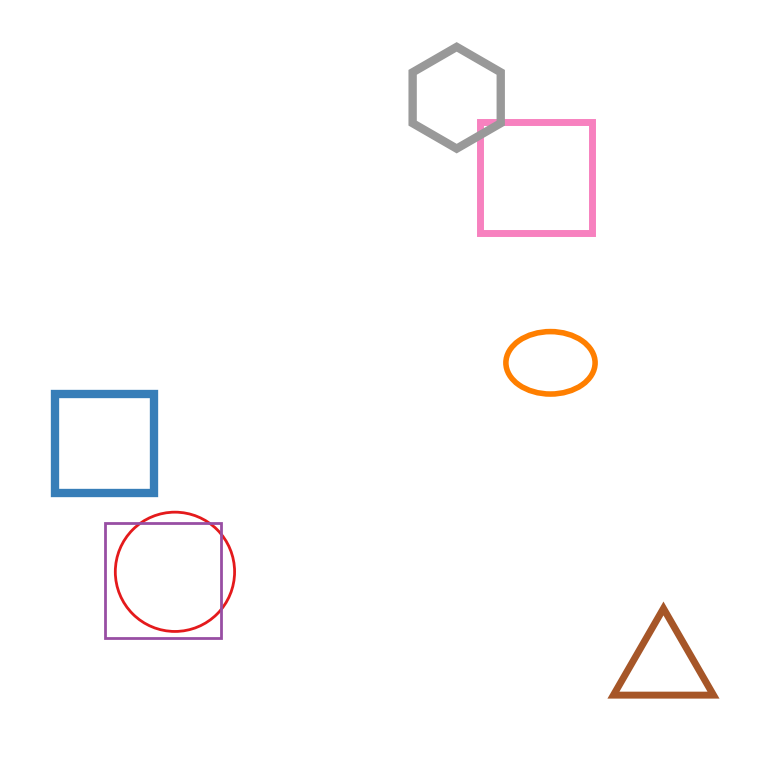[{"shape": "circle", "thickness": 1, "radius": 0.39, "center": [0.227, 0.257]}, {"shape": "square", "thickness": 3, "radius": 0.32, "center": [0.136, 0.424]}, {"shape": "square", "thickness": 1, "radius": 0.37, "center": [0.212, 0.246]}, {"shape": "oval", "thickness": 2, "radius": 0.29, "center": [0.715, 0.529]}, {"shape": "triangle", "thickness": 2.5, "radius": 0.38, "center": [0.862, 0.135]}, {"shape": "square", "thickness": 2.5, "radius": 0.36, "center": [0.696, 0.77]}, {"shape": "hexagon", "thickness": 3, "radius": 0.33, "center": [0.593, 0.873]}]